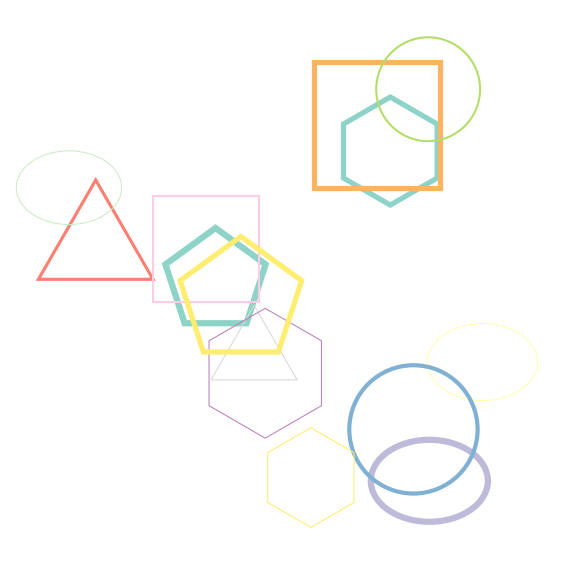[{"shape": "pentagon", "thickness": 3, "radius": 0.46, "center": [0.373, 0.513]}, {"shape": "hexagon", "thickness": 2.5, "radius": 0.47, "center": [0.676, 0.738]}, {"shape": "oval", "thickness": 0.5, "radius": 0.48, "center": [0.835, 0.372]}, {"shape": "oval", "thickness": 3, "radius": 0.51, "center": [0.743, 0.167]}, {"shape": "triangle", "thickness": 1.5, "radius": 0.57, "center": [0.166, 0.573]}, {"shape": "circle", "thickness": 2, "radius": 0.56, "center": [0.716, 0.256]}, {"shape": "square", "thickness": 2.5, "radius": 0.55, "center": [0.653, 0.783]}, {"shape": "circle", "thickness": 1, "radius": 0.45, "center": [0.741, 0.845]}, {"shape": "square", "thickness": 1, "radius": 0.46, "center": [0.357, 0.568]}, {"shape": "triangle", "thickness": 0.5, "radius": 0.43, "center": [0.44, 0.384]}, {"shape": "hexagon", "thickness": 0.5, "radius": 0.56, "center": [0.459, 0.353]}, {"shape": "oval", "thickness": 0.5, "radius": 0.46, "center": [0.119, 0.674]}, {"shape": "pentagon", "thickness": 2.5, "radius": 0.55, "center": [0.417, 0.479]}, {"shape": "hexagon", "thickness": 0.5, "radius": 0.43, "center": [0.538, 0.172]}]